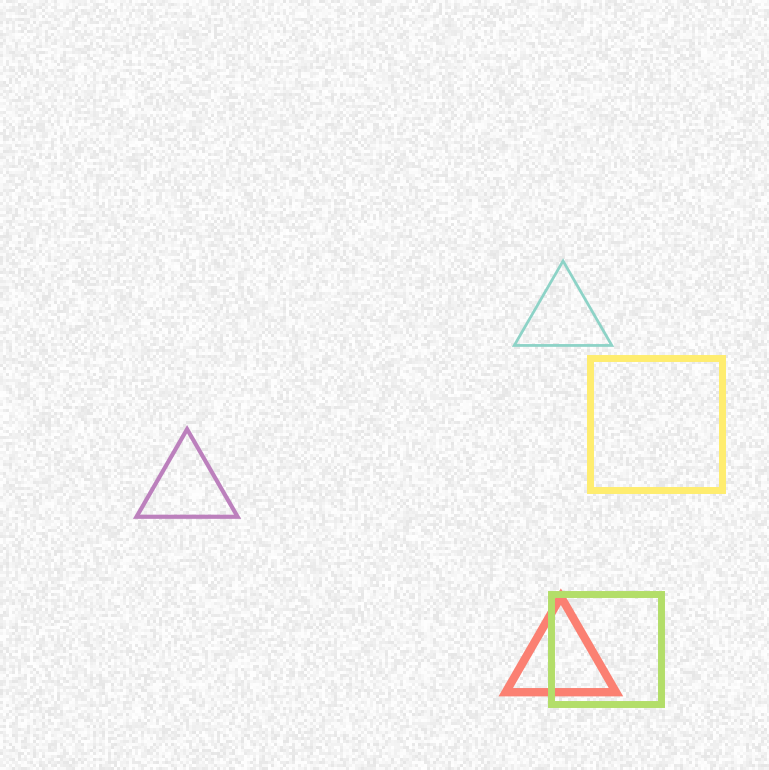[{"shape": "triangle", "thickness": 1, "radius": 0.37, "center": [0.731, 0.588]}, {"shape": "triangle", "thickness": 3, "radius": 0.41, "center": [0.728, 0.142]}, {"shape": "square", "thickness": 2.5, "radius": 0.36, "center": [0.787, 0.157]}, {"shape": "triangle", "thickness": 1.5, "radius": 0.38, "center": [0.243, 0.367]}, {"shape": "square", "thickness": 2.5, "radius": 0.43, "center": [0.851, 0.449]}]